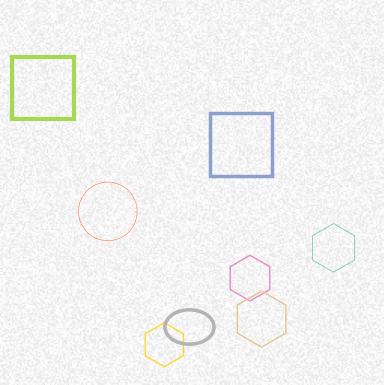[{"shape": "hexagon", "thickness": 0.5, "radius": 0.32, "center": [0.866, 0.356]}, {"shape": "circle", "thickness": 0.5, "radius": 0.38, "center": [0.28, 0.451]}, {"shape": "square", "thickness": 2.5, "radius": 0.4, "center": [0.627, 0.625]}, {"shape": "hexagon", "thickness": 1, "radius": 0.3, "center": [0.649, 0.278]}, {"shape": "square", "thickness": 3, "radius": 0.4, "center": [0.111, 0.772]}, {"shape": "hexagon", "thickness": 1, "radius": 0.29, "center": [0.427, 0.105]}, {"shape": "hexagon", "thickness": 1, "radius": 0.36, "center": [0.68, 0.171]}, {"shape": "oval", "thickness": 2.5, "radius": 0.32, "center": [0.492, 0.151]}]